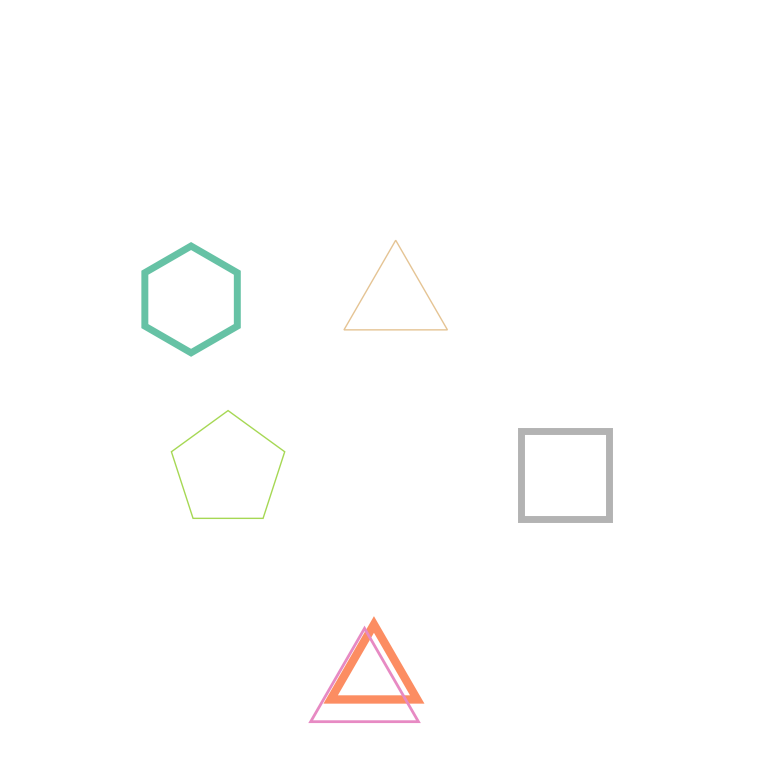[{"shape": "hexagon", "thickness": 2.5, "radius": 0.35, "center": [0.248, 0.611]}, {"shape": "triangle", "thickness": 3, "radius": 0.32, "center": [0.486, 0.124]}, {"shape": "triangle", "thickness": 1, "radius": 0.4, "center": [0.473, 0.103]}, {"shape": "pentagon", "thickness": 0.5, "radius": 0.39, "center": [0.296, 0.389]}, {"shape": "triangle", "thickness": 0.5, "radius": 0.39, "center": [0.514, 0.61]}, {"shape": "square", "thickness": 2.5, "radius": 0.29, "center": [0.733, 0.383]}]